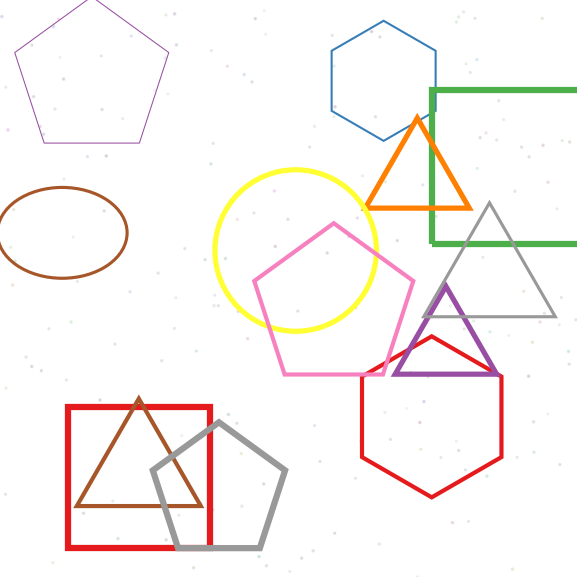[{"shape": "hexagon", "thickness": 2, "radius": 0.7, "center": [0.748, 0.277]}, {"shape": "square", "thickness": 3, "radius": 0.61, "center": [0.241, 0.173]}, {"shape": "hexagon", "thickness": 1, "radius": 0.52, "center": [0.664, 0.859]}, {"shape": "square", "thickness": 3, "radius": 0.67, "center": [0.881, 0.709]}, {"shape": "pentagon", "thickness": 0.5, "radius": 0.7, "center": [0.159, 0.865]}, {"shape": "triangle", "thickness": 2.5, "radius": 0.51, "center": [0.772, 0.402]}, {"shape": "triangle", "thickness": 2.5, "radius": 0.52, "center": [0.723, 0.691]}, {"shape": "circle", "thickness": 2.5, "radius": 0.7, "center": [0.512, 0.565]}, {"shape": "oval", "thickness": 1.5, "radius": 0.56, "center": [0.108, 0.596]}, {"shape": "triangle", "thickness": 2, "radius": 0.62, "center": [0.24, 0.185]}, {"shape": "pentagon", "thickness": 2, "radius": 0.72, "center": [0.578, 0.468]}, {"shape": "pentagon", "thickness": 3, "radius": 0.6, "center": [0.379, 0.147]}, {"shape": "triangle", "thickness": 1.5, "radius": 0.66, "center": [0.848, 0.516]}]